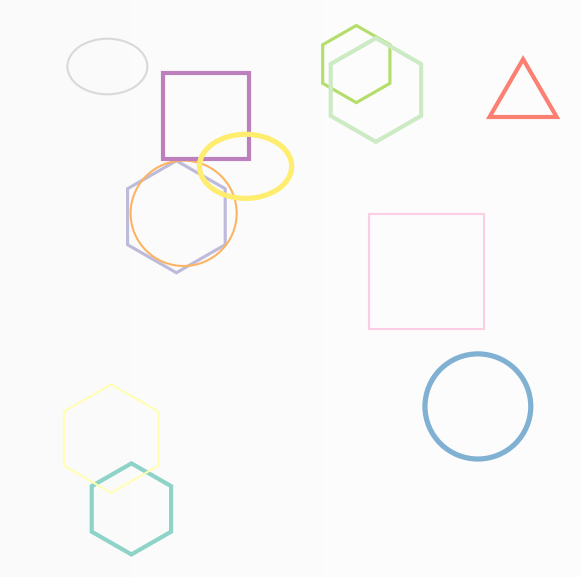[{"shape": "hexagon", "thickness": 2, "radius": 0.39, "center": [0.226, 0.118]}, {"shape": "hexagon", "thickness": 1, "radius": 0.47, "center": [0.191, 0.24]}, {"shape": "hexagon", "thickness": 1.5, "radius": 0.48, "center": [0.303, 0.624]}, {"shape": "triangle", "thickness": 2, "radius": 0.33, "center": [0.9, 0.83]}, {"shape": "circle", "thickness": 2.5, "radius": 0.46, "center": [0.822, 0.295]}, {"shape": "circle", "thickness": 1, "radius": 0.46, "center": [0.316, 0.63]}, {"shape": "hexagon", "thickness": 1.5, "radius": 0.33, "center": [0.613, 0.888]}, {"shape": "square", "thickness": 1, "radius": 0.5, "center": [0.734, 0.529]}, {"shape": "oval", "thickness": 1, "radius": 0.34, "center": [0.185, 0.884]}, {"shape": "square", "thickness": 2, "radius": 0.37, "center": [0.354, 0.798]}, {"shape": "hexagon", "thickness": 2, "radius": 0.45, "center": [0.647, 0.843]}, {"shape": "oval", "thickness": 2.5, "radius": 0.4, "center": [0.423, 0.711]}]